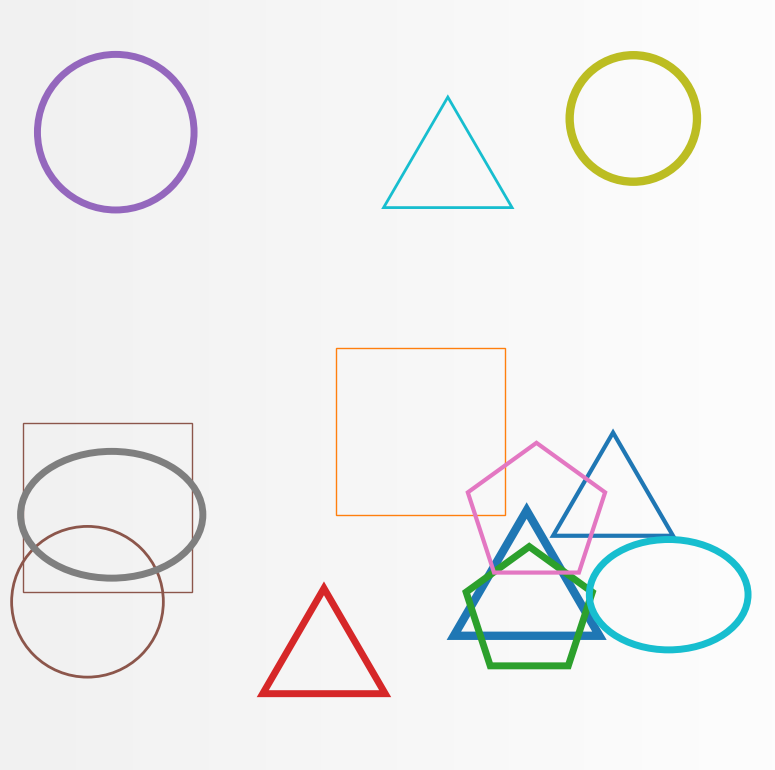[{"shape": "triangle", "thickness": 3, "radius": 0.54, "center": [0.68, 0.229]}, {"shape": "triangle", "thickness": 1.5, "radius": 0.45, "center": [0.791, 0.349]}, {"shape": "square", "thickness": 0.5, "radius": 0.54, "center": [0.543, 0.44]}, {"shape": "pentagon", "thickness": 2.5, "radius": 0.43, "center": [0.683, 0.205]}, {"shape": "triangle", "thickness": 2.5, "radius": 0.46, "center": [0.418, 0.145]}, {"shape": "circle", "thickness": 2.5, "radius": 0.51, "center": [0.149, 0.828]}, {"shape": "square", "thickness": 0.5, "radius": 0.55, "center": [0.139, 0.341]}, {"shape": "circle", "thickness": 1, "radius": 0.49, "center": [0.113, 0.218]}, {"shape": "pentagon", "thickness": 1.5, "radius": 0.47, "center": [0.692, 0.332]}, {"shape": "oval", "thickness": 2.5, "radius": 0.59, "center": [0.144, 0.331]}, {"shape": "circle", "thickness": 3, "radius": 0.41, "center": [0.817, 0.846]}, {"shape": "triangle", "thickness": 1, "radius": 0.48, "center": [0.578, 0.778]}, {"shape": "oval", "thickness": 2.5, "radius": 0.51, "center": [0.863, 0.228]}]